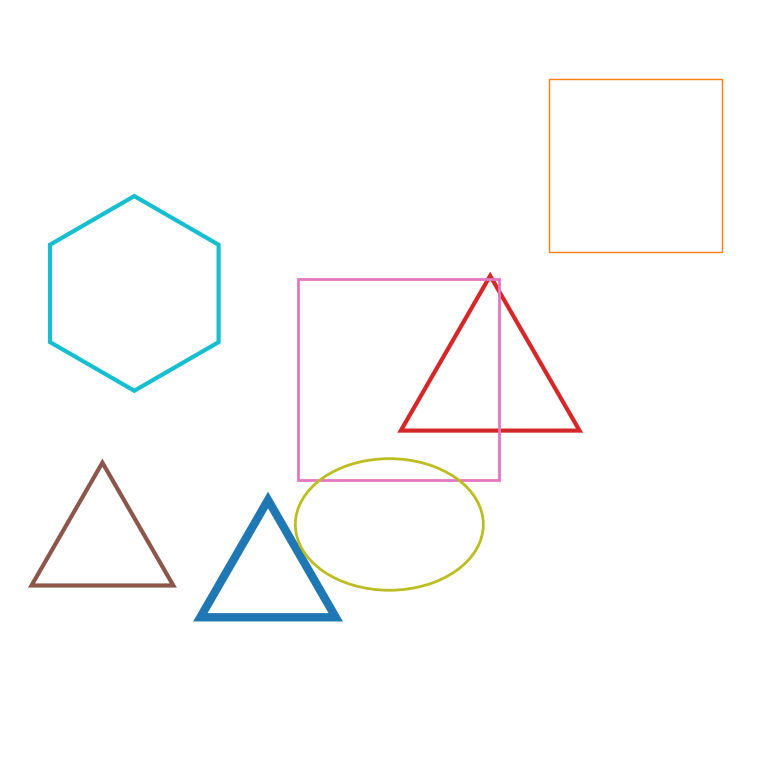[{"shape": "triangle", "thickness": 3, "radius": 0.51, "center": [0.348, 0.249]}, {"shape": "square", "thickness": 0.5, "radius": 0.56, "center": [0.825, 0.785]}, {"shape": "triangle", "thickness": 1.5, "radius": 0.67, "center": [0.637, 0.508]}, {"shape": "triangle", "thickness": 1.5, "radius": 0.53, "center": [0.133, 0.293]}, {"shape": "square", "thickness": 1, "radius": 0.65, "center": [0.518, 0.507]}, {"shape": "oval", "thickness": 1, "radius": 0.61, "center": [0.506, 0.319]}, {"shape": "hexagon", "thickness": 1.5, "radius": 0.63, "center": [0.174, 0.619]}]